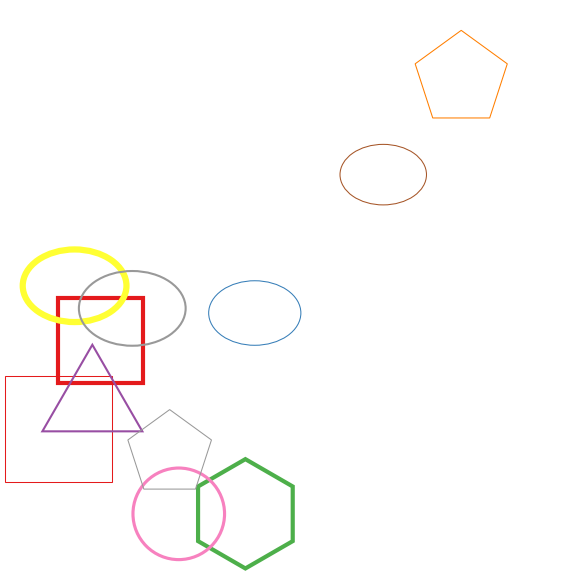[{"shape": "square", "thickness": 0.5, "radius": 0.46, "center": [0.101, 0.256]}, {"shape": "square", "thickness": 2, "radius": 0.37, "center": [0.174, 0.41]}, {"shape": "oval", "thickness": 0.5, "radius": 0.4, "center": [0.441, 0.457]}, {"shape": "hexagon", "thickness": 2, "radius": 0.47, "center": [0.425, 0.109]}, {"shape": "triangle", "thickness": 1, "radius": 0.5, "center": [0.16, 0.302]}, {"shape": "pentagon", "thickness": 0.5, "radius": 0.42, "center": [0.799, 0.863]}, {"shape": "oval", "thickness": 3, "radius": 0.45, "center": [0.129, 0.504]}, {"shape": "oval", "thickness": 0.5, "radius": 0.37, "center": [0.664, 0.697]}, {"shape": "circle", "thickness": 1.5, "radius": 0.4, "center": [0.31, 0.109]}, {"shape": "pentagon", "thickness": 0.5, "radius": 0.38, "center": [0.294, 0.214]}, {"shape": "oval", "thickness": 1, "radius": 0.46, "center": [0.229, 0.465]}]